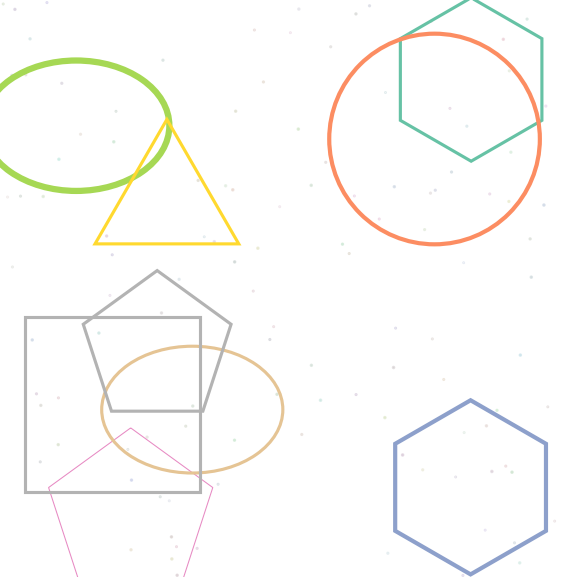[{"shape": "hexagon", "thickness": 1.5, "radius": 0.71, "center": [0.816, 0.862]}, {"shape": "circle", "thickness": 2, "radius": 0.91, "center": [0.752, 0.758]}, {"shape": "hexagon", "thickness": 2, "radius": 0.75, "center": [0.815, 0.155]}, {"shape": "pentagon", "thickness": 0.5, "radius": 0.75, "center": [0.226, 0.109]}, {"shape": "oval", "thickness": 3, "radius": 0.81, "center": [0.132, 0.781]}, {"shape": "triangle", "thickness": 1.5, "radius": 0.72, "center": [0.289, 0.649]}, {"shape": "oval", "thickness": 1.5, "radius": 0.78, "center": [0.333, 0.29]}, {"shape": "pentagon", "thickness": 1.5, "radius": 0.67, "center": [0.272, 0.396]}, {"shape": "square", "thickness": 1.5, "radius": 0.76, "center": [0.195, 0.298]}]